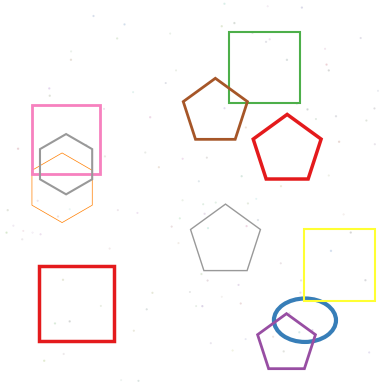[{"shape": "square", "thickness": 2.5, "radius": 0.49, "center": [0.199, 0.212]}, {"shape": "pentagon", "thickness": 2.5, "radius": 0.46, "center": [0.746, 0.61]}, {"shape": "oval", "thickness": 3, "radius": 0.4, "center": [0.792, 0.168]}, {"shape": "square", "thickness": 1.5, "radius": 0.46, "center": [0.687, 0.825]}, {"shape": "pentagon", "thickness": 2, "radius": 0.39, "center": [0.744, 0.106]}, {"shape": "hexagon", "thickness": 0.5, "radius": 0.45, "center": [0.161, 0.512]}, {"shape": "square", "thickness": 1.5, "radius": 0.46, "center": [0.882, 0.312]}, {"shape": "pentagon", "thickness": 2, "radius": 0.44, "center": [0.559, 0.709]}, {"shape": "square", "thickness": 2, "radius": 0.44, "center": [0.172, 0.638]}, {"shape": "hexagon", "thickness": 1.5, "radius": 0.39, "center": [0.172, 0.574]}, {"shape": "pentagon", "thickness": 1, "radius": 0.48, "center": [0.586, 0.374]}]